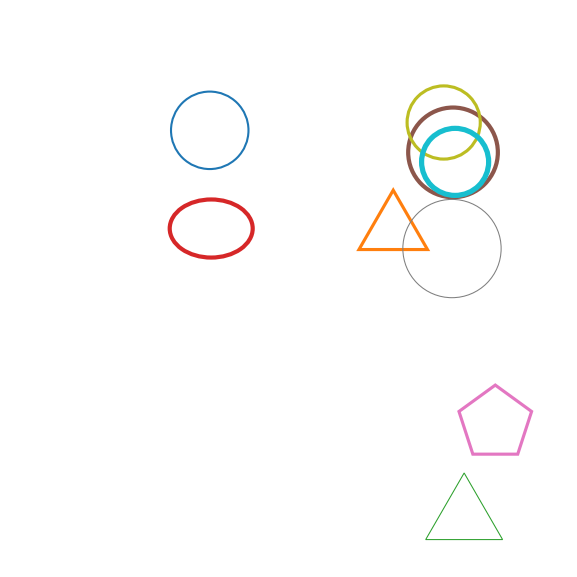[{"shape": "circle", "thickness": 1, "radius": 0.34, "center": [0.363, 0.773]}, {"shape": "triangle", "thickness": 1.5, "radius": 0.34, "center": [0.681, 0.601]}, {"shape": "triangle", "thickness": 0.5, "radius": 0.38, "center": [0.804, 0.103]}, {"shape": "oval", "thickness": 2, "radius": 0.36, "center": [0.366, 0.603]}, {"shape": "circle", "thickness": 2, "radius": 0.39, "center": [0.784, 0.735]}, {"shape": "pentagon", "thickness": 1.5, "radius": 0.33, "center": [0.858, 0.266]}, {"shape": "circle", "thickness": 0.5, "radius": 0.43, "center": [0.783, 0.569]}, {"shape": "circle", "thickness": 1.5, "radius": 0.32, "center": [0.768, 0.787]}, {"shape": "circle", "thickness": 2.5, "radius": 0.29, "center": [0.788, 0.719]}]